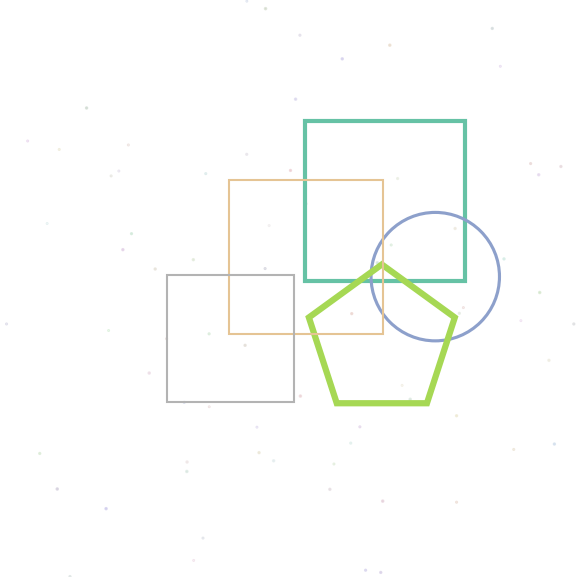[{"shape": "square", "thickness": 2, "radius": 0.69, "center": [0.667, 0.651]}, {"shape": "circle", "thickness": 1.5, "radius": 0.56, "center": [0.754, 0.52]}, {"shape": "pentagon", "thickness": 3, "radius": 0.66, "center": [0.661, 0.408]}, {"shape": "square", "thickness": 1, "radius": 0.66, "center": [0.53, 0.554]}, {"shape": "square", "thickness": 1, "radius": 0.55, "center": [0.399, 0.413]}]